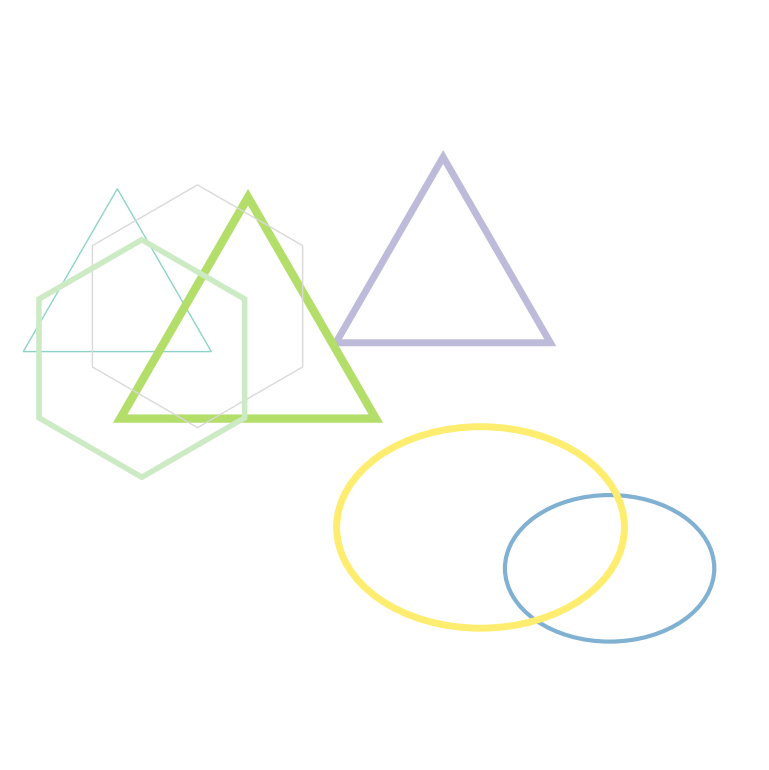[{"shape": "triangle", "thickness": 0.5, "radius": 0.7, "center": [0.152, 0.614]}, {"shape": "triangle", "thickness": 2.5, "radius": 0.8, "center": [0.576, 0.635]}, {"shape": "oval", "thickness": 1.5, "radius": 0.68, "center": [0.792, 0.262]}, {"shape": "triangle", "thickness": 3, "radius": 0.96, "center": [0.322, 0.552]}, {"shape": "hexagon", "thickness": 0.5, "radius": 0.79, "center": [0.257, 0.602]}, {"shape": "hexagon", "thickness": 2, "radius": 0.77, "center": [0.184, 0.534]}, {"shape": "oval", "thickness": 2.5, "radius": 0.93, "center": [0.624, 0.315]}]